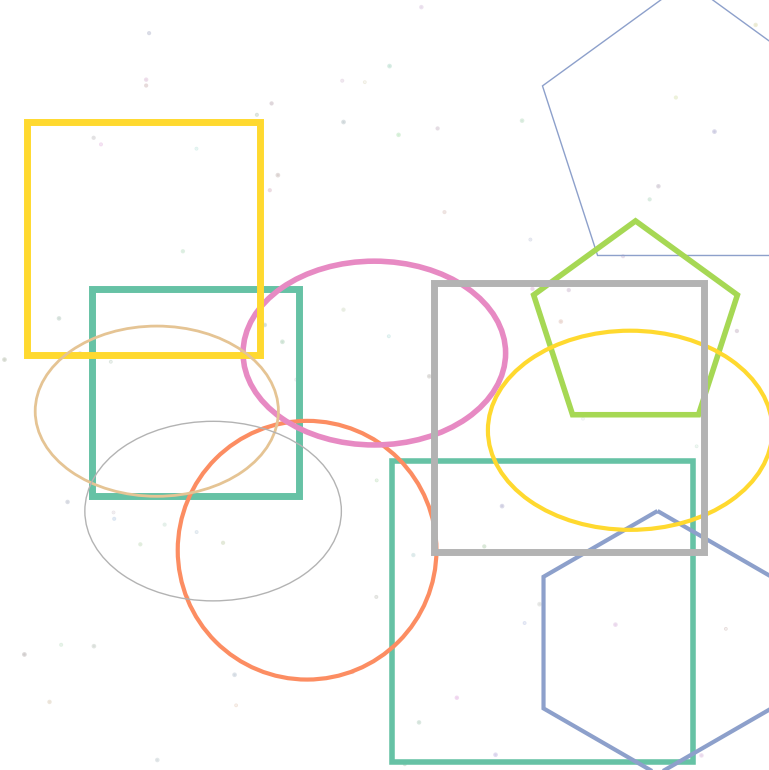[{"shape": "square", "thickness": 2.5, "radius": 0.67, "center": [0.254, 0.49]}, {"shape": "square", "thickness": 2, "radius": 0.98, "center": [0.705, 0.206]}, {"shape": "circle", "thickness": 1.5, "radius": 0.84, "center": [0.399, 0.285]}, {"shape": "pentagon", "thickness": 0.5, "radius": 0.98, "center": [0.892, 0.828]}, {"shape": "hexagon", "thickness": 1.5, "radius": 0.85, "center": [0.854, 0.165]}, {"shape": "oval", "thickness": 2, "radius": 0.85, "center": [0.486, 0.541]}, {"shape": "pentagon", "thickness": 2, "radius": 0.7, "center": [0.825, 0.574]}, {"shape": "oval", "thickness": 1.5, "radius": 0.92, "center": [0.818, 0.441]}, {"shape": "square", "thickness": 2.5, "radius": 0.76, "center": [0.186, 0.69]}, {"shape": "oval", "thickness": 1, "radius": 0.79, "center": [0.204, 0.466]}, {"shape": "square", "thickness": 2.5, "radius": 0.87, "center": [0.739, 0.458]}, {"shape": "oval", "thickness": 0.5, "radius": 0.83, "center": [0.277, 0.336]}]